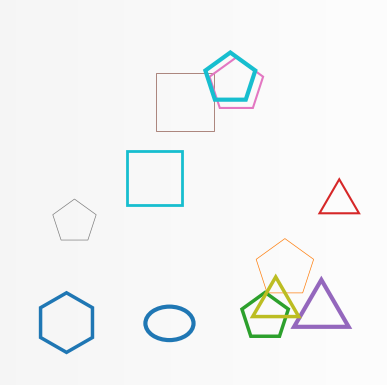[{"shape": "oval", "thickness": 3, "radius": 0.31, "center": [0.437, 0.16]}, {"shape": "hexagon", "thickness": 2.5, "radius": 0.39, "center": [0.172, 0.162]}, {"shape": "pentagon", "thickness": 0.5, "radius": 0.39, "center": [0.735, 0.302]}, {"shape": "pentagon", "thickness": 2.5, "radius": 0.31, "center": [0.684, 0.178]}, {"shape": "triangle", "thickness": 1.5, "radius": 0.29, "center": [0.876, 0.475]}, {"shape": "triangle", "thickness": 3, "radius": 0.41, "center": [0.829, 0.192]}, {"shape": "square", "thickness": 0.5, "radius": 0.37, "center": [0.476, 0.735]}, {"shape": "pentagon", "thickness": 1.5, "radius": 0.36, "center": [0.61, 0.778]}, {"shape": "pentagon", "thickness": 0.5, "radius": 0.29, "center": [0.192, 0.424]}, {"shape": "triangle", "thickness": 2.5, "radius": 0.34, "center": [0.712, 0.212]}, {"shape": "pentagon", "thickness": 3, "radius": 0.34, "center": [0.594, 0.796]}, {"shape": "square", "thickness": 2, "radius": 0.36, "center": [0.398, 0.538]}]